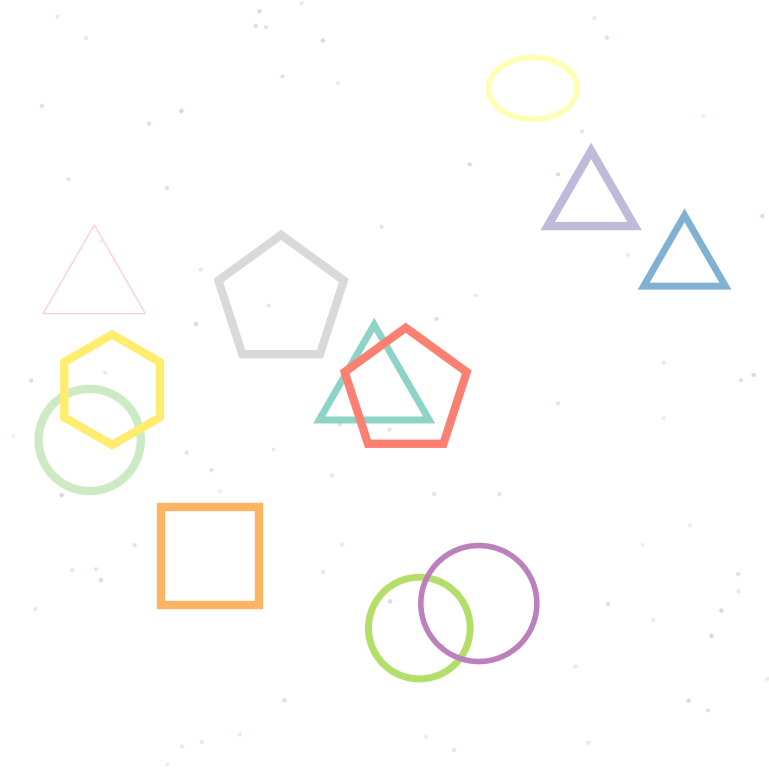[{"shape": "triangle", "thickness": 2.5, "radius": 0.41, "center": [0.486, 0.496]}, {"shape": "oval", "thickness": 2, "radius": 0.29, "center": [0.692, 0.885]}, {"shape": "triangle", "thickness": 3, "radius": 0.33, "center": [0.768, 0.739]}, {"shape": "pentagon", "thickness": 3, "radius": 0.42, "center": [0.527, 0.491]}, {"shape": "triangle", "thickness": 2.5, "radius": 0.31, "center": [0.889, 0.659]}, {"shape": "square", "thickness": 3, "radius": 0.32, "center": [0.273, 0.278]}, {"shape": "circle", "thickness": 2.5, "radius": 0.33, "center": [0.545, 0.184]}, {"shape": "triangle", "thickness": 0.5, "radius": 0.38, "center": [0.122, 0.631]}, {"shape": "pentagon", "thickness": 3, "radius": 0.43, "center": [0.365, 0.609]}, {"shape": "circle", "thickness": 2, "radius": 0.38, "center": [0.622, 0.216]}, {"shape": "circle", "thickness": 3, "radius": 0.33, "center": [0.116, 0.429]}, {"shape": "hexagon", "thickness": 3, "radius": 0.36, "center": [0.146, 0.494]}]